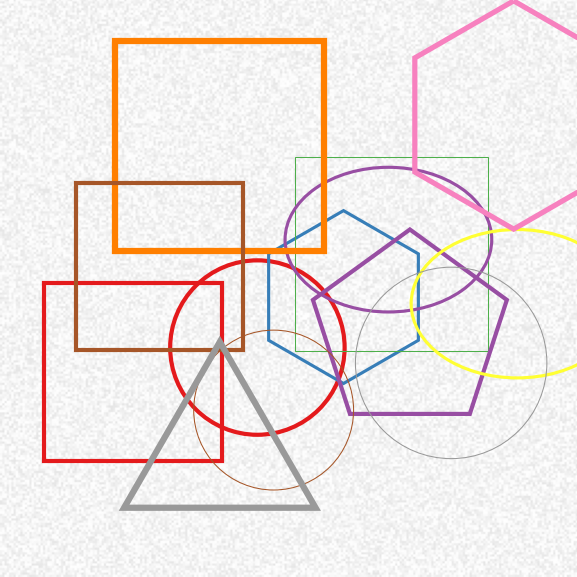[{"shape": "circle", "thickness": 2, "radius": 0.76, "center": [0.446, 0.397]}, {"shape": "square", "thickness": 2, "radius": 0.77, "center": [0.23, 0.355]}, {"shape": "hexagon", "thickness": 1.5, "radius": 0.75, "center": [0.595, 0.485]}, {"shape": "square", "thickness": 0.5, "radius": 0.84, "center": [0.678, 0.559]}, {"shape": "pentagon", "thickness": 2, "radius": 0.88, "center": [0.71, 0.425]}, {"shape": "oval", "thickness": 1.5, "radius": 0.89, "center": [0.673, 0.584]}, {"shape": "square", "thickness": 3, "radius": 0.91, "center": [0.381, 0.746]}, {"shape": "oval", "thickness": 1.5, "radius": 0.92, "center": [0.895, 0.473]}, {"shape": "square", "thickness": 2, "radius": 0.72, "center": [0.276, 0.538]}, {"shape": "circle", "thickness": 0.5, "radius": 0.69, "center": [0.474, 0.289]}, {"shape": "hexagon", "thickness": 2.5, "radius": 0.99, "center": [0.889, 0.8]}, {"shape": "triangle", "thickness": 3, "radius": 0.96, "center": [0.381, 0.216]}, {"shape": "circle", "thickness": 0.5, "radius": 0.83, "center": [0.781, 0.371]}]